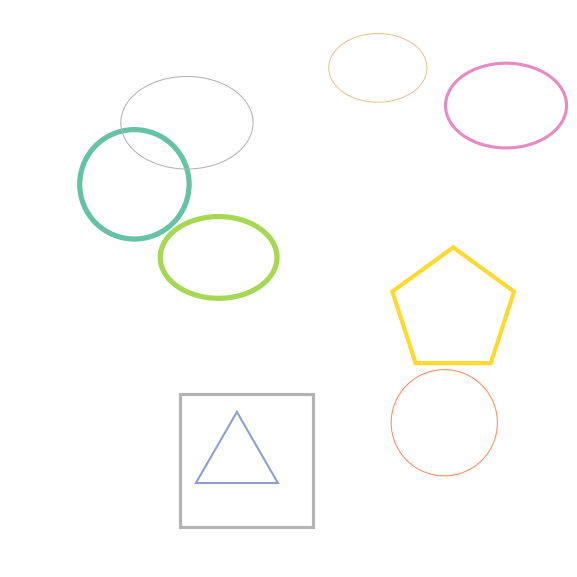[{"shape": "circle", "thickness": 2.5, "radius": 0.47, "center": [0.233, 0.68]}, {"shape": "circle", "thickness": 0.5, "radius": 0.46, "center": [0.769, 0.267]}, {"shape": "triangle", "thickness": 1, "radius": 0.41, "center": [0.41, 0.204]}, {"shape": "oval", "thickness": 1.5, "radius": 0.52, "center": [0.876, 0.816]}, {"shape": "oval", "thickness": 2.5, "radius": 0.51, "center": [0.379, 0.553]}, {"shape": "pentagon", "thickness": 2, "radius": 0.55, "center": [0.785, 0.46]}, {"shape": "oval", "thickness": 0.5, "radius": 0.43, "center": [0.654, 0.882]}, {"shape": "square", "thickness": 1.5, "radius": 0.58, "center": [0.426, 0.202]}, {"shape": "oval", "thickness": 0.5, "radius": 0.57, "center": [0.324, 0.787]}]